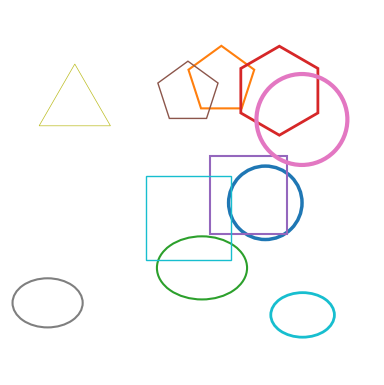[{"shape": "circle", "thickness": 2.5, "radius": 0.48, "center": [0.689, 0.473]}, {"shape": "pentagon", "thickness": 1.5, "radius": 0.45, "center": [0.575, 0.791]}, {"shape": "oval", "thickness": 1.5, "radius": 0.59, "center": [0.525, 0.304]}, {"shape": "hexagon", "thickness": 2, "radius": 0.58, "center": [0.726, 0.764]}, {"shape": "square", "thickness": 1.5, "radius": 0.5, "center": [0.645, 0.494]}, {"shape": "pentagon", "thickness": 1, "radius": 0.41, "center": [0.488, 0.759]}, {"shape": "circle", "thickness": 3, "radius": 0.59, "center": [0.784, 0.69]}, {"shape": "oval", "thickness": 1.5, "radius": 0.46, "center": [0.124, 0.213]}, {"shape": "triangle", "thickness": 0.5, "radius": 0.53, "center": [0.194, 0.727]}, {"shape": "oval", "thickness": 2, "radius": 0.41, "center": [0.786, 0.182]}, {"shape": "square", "thickness": 1, "radius": 0.55, "center": [0.49, 0.434]}]